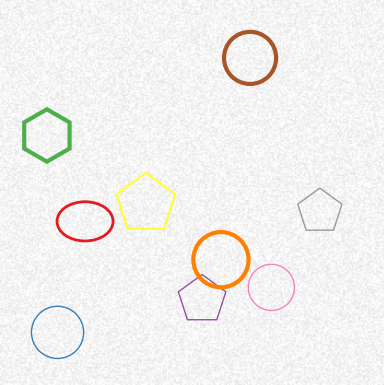[{"shape": "oval", "thickness": 2, "radius": 0.36, "center": [0.221, 0.425]}, {"shape": "circle", "thickness": 1, "radius": 0.34, "center": [0.149, 0.137]}, {"shape": "hexagon", "thickness": 3, "radius": 0.34, "center": [0.122, 0.648]}, {"shape": "pentagon", "thickness": 1, "radius": 0.32, "center": [0.525, 0.222]}, {"shape": "circle", "thickness": 3, "radius": 0.36, "center": [0.574, 0.325]}, {"shape": "pentagon", "thickness": 1.5, "radius": 0.4, "center": [0.379, 0.471]}, {"shape": "circle", "thickness": 3, "radius": 0.34, "center": [0.65, 0.85]}, {"shape": "circle", "thickness": 1, "radius": 0.3, "center": [0.705, 0.254]}, {"shape": "pentagon", "thickness": 1, "radius": 0.3, "center": [0.831, 0.451]}]